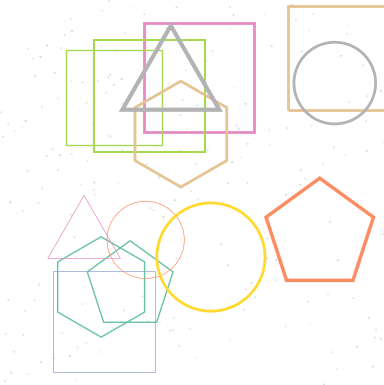[{"shape": "hexagon", "thickness": 1, "radius": 0.65, "center": [0.263, 0.255]}, {"shape": "pentagon", "thickness": 1, "radius": 0.59, "center": [0.338, 0.258]}, {"shape": "pentagon", "thickness": 2.5, "radius": 0.73, "center": [0.83, 0.39]}, {"shape": "circle", "thickness": 0.5, "radius": 0.5, "center": [0.378, 0.377]}, {"shape": "square", "thickness": 0.5, "radius": 0.66, "center": [0.269, 0.165]}, {"shape": "triangle", "thickness": 0.5, "radius": 0.54, "center": [0.218, 0.383]}, {"shape": "square", "thickness": 2, "radius": 0.71, "center": [0.517, 0.798]}, {"shape": "square", "thickness": 1, "radius": 0.62, "center": [0.296, 0.747]}, {"shape": "square", "thickness": 1.5, "radius": 0.73, "center": [0.388, 0.75]}, {"shape": "circle", "thickness": 2, "radius": 0.7, "center": [0.548, 0.332]}, {"shape": "hexagon", "thickness": 2, "radius": 0.69, "center": [0.47, 0.652]}, {"shape": "square", "thickness": 2, "radius": 0.68, "center": [0.883, 0.849]}, {"shape": "circle", "thickness": 2, "radius": 0.53, "center": [0.87, 0.784]}, {"shape": "triangle", "thickness": 3, "radius": 0.73, "center": [0.444, 0.788]}]